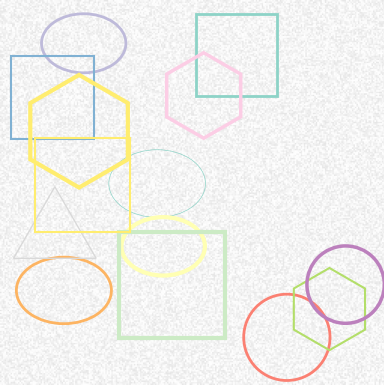[{"shape": "square", "thickness": 2, "radius": 0.53, "center": [0.614, 0.857]}, {"shape": "oval", "thickness": 0.5, "radius": 0.63, "center": [0.408, 0.523]}, {"shape": "oval", "thickness": 3, "radius": 0.54, "center": [0.424, 0.36]}, {"shape": "oval", "thickness": 2, "radius": 0.55, "center": [0.217, 0.888]}, {"shape": "circle", "thickness": 2, "radius": 0.56, "center": [0.745, 0.124]}, {"shape": "square", "thickness": 1.5, "radius": 0.54, "center": [0.136, 0.747]}, {"shape": "oval", "thickness": 2, "radius": 0.62, "center": [0.166, 0.246]}, {"shape": "hexagon", "thickness": 1.5, "radius": 0.53, "center": [0.856, 0.197]}, {"shape": "hexagon", "thickness": 2.5, "radius": 0.56, "center": [0.529, 0.752]}, {"shape": "triangle", "thickness": 1, "radius": 0.62, "center": [0.142, 0.391]}, {"shape": "circle", "thickness": 2.5, "radius": 0.5, "center": [0.898, 0.261]}, {"shape": "square", "thickness": 3, "radius": 0.69, "center": [0.446, 0.26]}, {"shape": "square", "thickness": 1.5, "radius": 0.62, "center": [0.213, 0.52]}, {"shape": "hexagon", "thickness": 3, "radius": 0.73, "center": [0.205, 0.659]}]